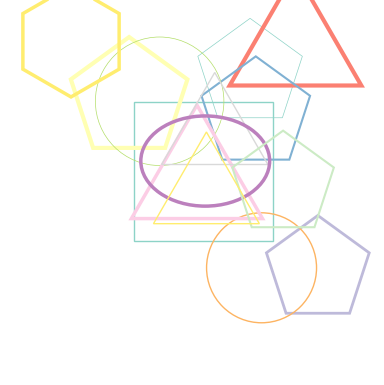[{"shape": "pentagon", "thickness": 0.5, "radius": 0.71, "center": [0.65, 0.81]}, {"shape": "square", "thickness": 1, "radius": 0.9, "center": [0.528, 0.555]}, {"shape": "pentagon", "thickness": 3, "radius": 0.8, "center": [0.335, 0.745]}, {"shape": "pentagon", "thickness": 2, "radius": 0.7, "center": [0.826, 0.3]}, {"shape": "triangle", "thickness": 3, "radius": 0.99, "center": [0.768, 0.877]}, {"shape": "pentagon", "thickness": 1.5, "radius": 0.74, "center": [0.664, 0.705]}, {"shape": "circle", "thickness": 1, "radius": 0.71, "center": [0.679, 0.304]}, {"shape": "circle", "thickness": 0.5, "radius": 0.83, "center": [0.415, 0.737]}, {"shape": "triangle", "thickness": 2.5, "radius": 0.98, "center": [0.512, 0.531]}, {"shape": "triangle", "thickness": 1, "radius": 0.8, "center": [0.558, 0.652]}, {"shape": "oval", "thickness": 2.5, "radius": 0.84, "center": [0.533, 0.582]}, {"shape": "pentagon", "thickness": 1.5, "radius": 0.69, "center": [0.735, 0.522]}, {"shape": "hexagon", "thickness": 2.5, "radius": 0.72, "center": [0.184, 0.893]}, {"shape": "triangle", "thickness": 1, "radius": 0.79, "center": [0.536, 0.498]}]